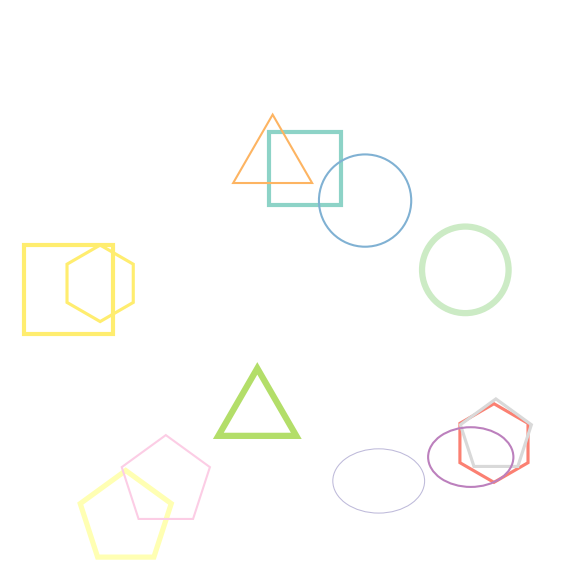[{"shape": "square", "thickness": 2, "radius": 0.31, "center": [0.528, 0.707]}, {"shape": "pentagon", "thickness": 2.5, "radius": 0.41, "center": [0.218, 0.101]}, {"shape": "oval", "thickness": 0.5, "radius": 0.4, "center": [0.656, 0.166]}, {"shape": "hexagon", "thickness": 1.5, "radius": 0.34, "center": [0.855, 0.232]}, {"shape": "circle", "thickness": 1, "radius": 0.4, "center": [0.632, 0.652]}, {"shape": "triangle", "thickness": 1, "radius": 0.39, "center": [0.472, 0.722]}, {"shape": "triangle", "thickness": 3, "radius": 0.39, "center": [0.446, 0.283]}, {"shape": "pentagon", "thickness": 1, "radius": 0.4, "center": [0.287, 0.165]}, {"shape": "pentagon", "thickness": 1.5, "radius": 0.32, "center": [0.859, 0.244]}, {"shape": "oval", "thickness": 1, "radius": 0.37, "center": [0.815, 0.208]}, {"shape": "circle", "thickness": 3, "radius": 0.37, "center": [0.806, 0.532]}, {"shape": "square", "thickness": 2, "radius": 0.38, "center": [0.118, 0.498]}, {"shape": "hexagon", "thickness": 1.5, "radius": 0.33, "center": [0.173, 0.509]}]